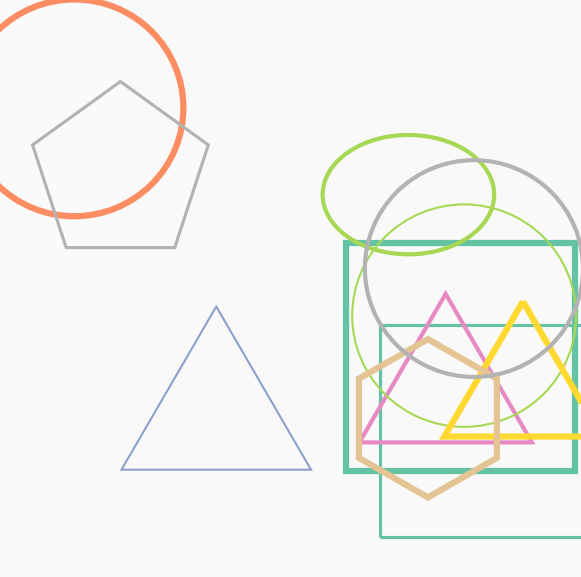[{"shape": "square", "thickness": 1.5, "radius": 0.92, "center": [0.838, 0.253]}, {"shape": "square", "thickness": 3, "radius": 0.99, "center": [0.792, 0.381]}, {"shape": "circle", "thickness": 3, "radius": 0.94, "center": [0.128, 0.812]}, {"shape": "triangle", "thickness": 1, "radius": 0.94, "center": [0.372, 0.28]}, {"shape": "triangle", "thickness": 2, "radius": 0.86, "center": [0.767, 0.319]}, {"shape": "oval", "thickness": 2, "radius": 0.74, "center": [0.703, 0.662]}, {"shape": "circle", "thickness": 1, "radius": 0.96, "center": [0.799, 0.453]}, {"shape": "triangle", "thickness": 3, "radius": 0.78, "center": [0.9, 0.321]}, {"shape": "hexagon", "thickness": 3, "radius": 0.69, "center": [0.736, 0.275]}, {"shape": "circle", "thickness": 2, "radius": 0.94, "center": [0.815, 0.534]}, {"shape": "pentagon", "thickness": 1.5, "radius": 0.79, "center": [0.207, 0.699]}]